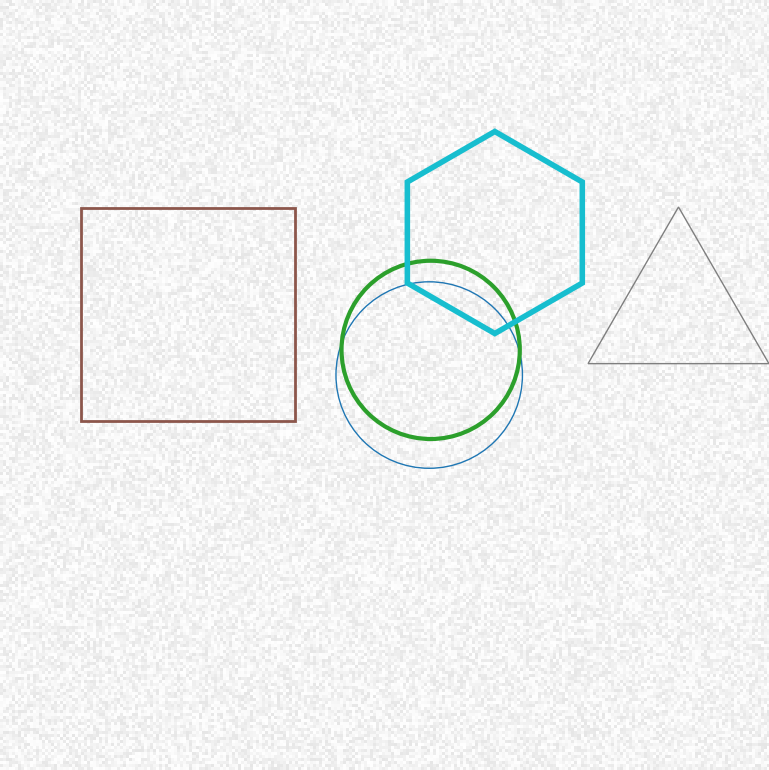[{"shape": "circle", "thickness": 0.5, "radius": 0.61, "center": [0.557, 0.513]}, {"shape": "circle", "thickness": 1.5, "radius": 0.58, "center": [0.559, 0.546]}, {"shape": "square", "thickness": 1, "radius": 0.69, "center": [0.244, 0.592]}, {"shape": "triangle", "thickness": 0.5, "radius": 0.68, "center": [0.881, 0.596]}, {"shape": "hexagon", "thickness": 2, "radius": 0.66, "center": [0.643, 0.698]}]